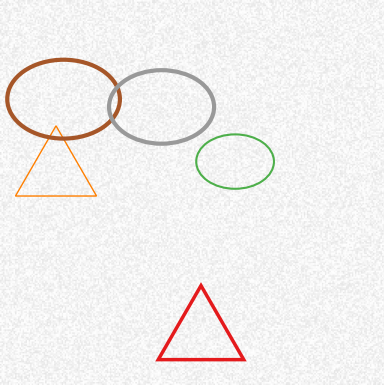[{"shape": "triangle", "thickness": 2.5, "radius": 0.64, "center": [0.522, 0.13]}, {"shape": "oval", "thickness": 1.5, "radius": 0.5, "center": [0.611, 0.58]}, {"shape": "triangle", "thickness": 1, "radius": 0.61, "center": [0.145, 0.552]}, {"shape": "oval", "thickness": 3, "radius": 0.73, "center": [0.165, 0.742]}, {"shape": "oval", "thickness": 3, "radius": 0.68, "center": [0.42, 0.722]}]